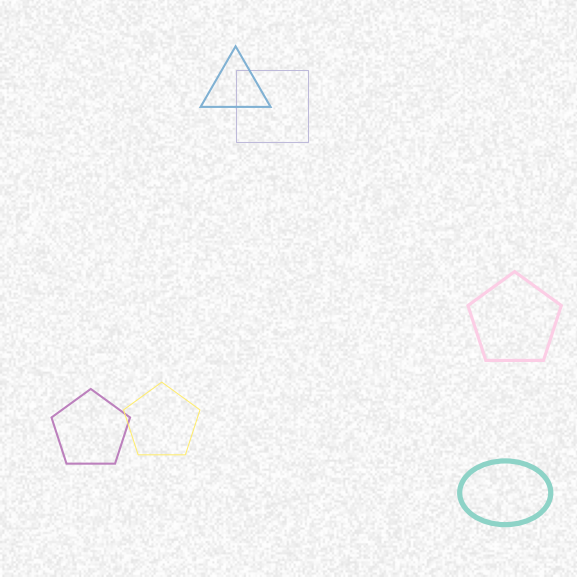[{"shape": "oval", "thickness": 2.5, "radius": 0.39, "center": [0.875, 0.146]}, {"shape": "square", "thickness": 0.5, "radius": 0.31, "center": [0.47, 0.815]}, {"shape": "triangle", "thickness": 1, "radius": 0.35, "center": [0.408, 0.849]}, {"shape": "pentagon", "thickness": 1.5, "radius": 0.42, "center": [0.891, 0.444]}, {"shape": "pentagon", "thickness": 1, "radius": 0.36, "center": [0.157, 0.254]}, {"shape": "pentagon", "thickness": 0.5, "radius": 0.35, "center": [0.28, 0.268]}]